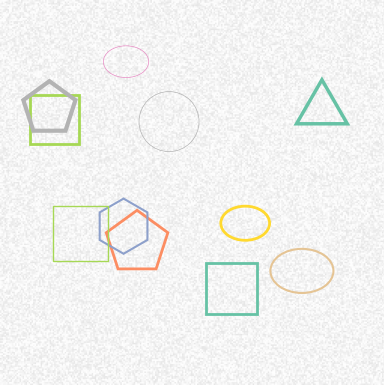[{"shape": "square", "thickness": 2, "radius": 0.33, "center": [0.602, 0.251]}, {"shape": "triangle", "thickness": 2.5, "radius": 0.38, "center": [0.836, 0.717]}, {"shape": "pentagon", "thickness": 2, "radius": 0.42, "center": [0.356, 0.37]}, {"shape": "hexagon", "thickness": 1.5, "radius": 0.36, "center": [0.321, 0.413]}, {"shape": "oval", "thickness": 0.5, "radius": 0.29, "center": [0.327, 0.84]}, {"shape": "square", "thickness": 2, "radius": 0.32, "center": [0.142, 0.689]}, {"shape": "square", "thickness": 1, "radius": 0.35, "center": [0.209, 0.393]}, {"shape": "oval", "thickness": 2, "radius": 0.32, "center": [0.637, 0.42]}, {"shape": "oval", "thickness": 1.5, "radius": 0.41, "center": [0.784, 0.296]}, {"shape": "pentagon", "thickness": 3, "radius": 0.36, "center": [0.128, 0.718]}, {"shape": "circle", "thickness": 0.5, "radius": 0.39, "center": [0.439, 0.684]}]